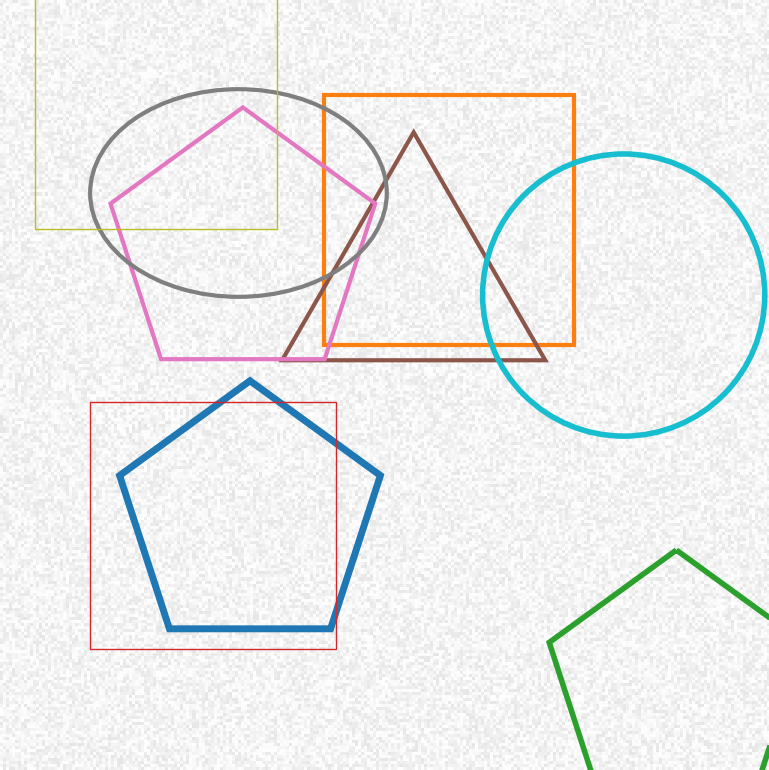[{"shape": "pentagon", "thickness": 2.5, "radius": 0.89, "center": [0.325, 0.327]}, {"shape": "square", "thickness": 1.5, "radius": 0.81, "center": [0.583, 0.714]}, {"shape": "pentagon", "thickness": 2, "radius": 0.87, "center": [0.878, 0.112]}, {"shape": "square", "thickness": 0.5, "radius": 0.8, "center": [0.277, 0.318]}, {"shape": "triangle", "thickness": 1.5, "radius": 0.99, "center": [0.537, 0.631]}, {"shape": "pentagon", "thickness": 1.5, "radius": 0.9, "center": [0.315, 0.68]}, {"shape": "oval", "thickness": 1.5, "radius": 0.96, "center": [0.31, 0.749]}, {"shape": "square", "thickness": 0.5, "radius": 0.78, "center": [0.202, 0.86]}, {"shape": "circle", "thickness": 2, "radius": 0.92, "center": [0.81, 0.617]}]